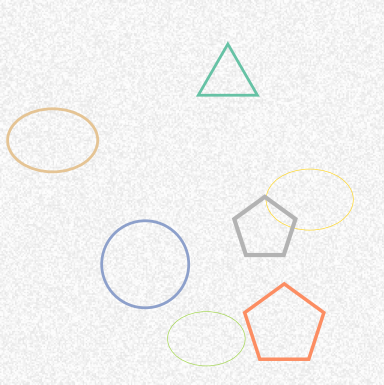[{"shape": "triangle", "thickness": 2, "radius": 0.44, "center": [0.592, 0.797]}, {"shape": "pentagon", "thickness": 2.5, "radius": 0.54, "center": [0.738, 0.154]}, {"shape": "circle", "thickness": 2, "radius": 0.57, "center": [0.377, 0.314]}, {"shape": "oval", "thickness": 0.5, "radius": 0.5, "center": [0.536, 0.12]}, {"shape": "oval", "thickness": 0.5, "radius": 0.57, "center": [0.804, 0.482]}, {"shape": "oval", "thickness": 2, "radius": 0.59, "center": [0.137, 0.636]}, {"shape": "pentagon", "thickness": 3, "radius": 0.42, "center": [0.688, 0.405]}]